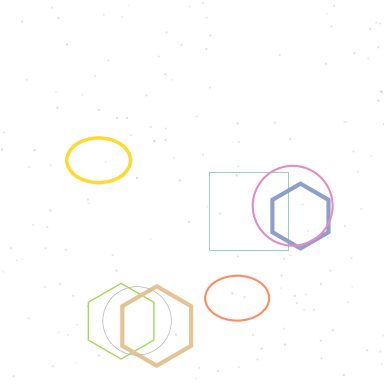[{"shape": "square", "thickness": 0.5, "radius": 0.51, "center": [0.645, 0.452]}, {"shape": "oval", "thickness": 1.5, "radius": 0.42, "center": [0.616, 0.225]}, {"shape": "hexagon", "thickness": 3, "radius": 0.42, "center": [0.78, 0.439]}, {"shape": "circle", "thickness": 1.5, "radius": 0.52, "center": [0.76, 0.466]}, {"shape": "hexagon", "thickness": 1, "radius": 0.49, "center": [0.315, 0.166]}, {"shape": "oval", "thickness": 2.5, "radius": 0.41, "center": [0.256, 0.584]}, {"shape": "hexagon", "thickness": 3, "radius": 0.52, "center": [0.407, 0.153]}, {"shape": "circle", "thickness": 0.5, "radius": 0.44, "center": [0.356, 0.166]}]